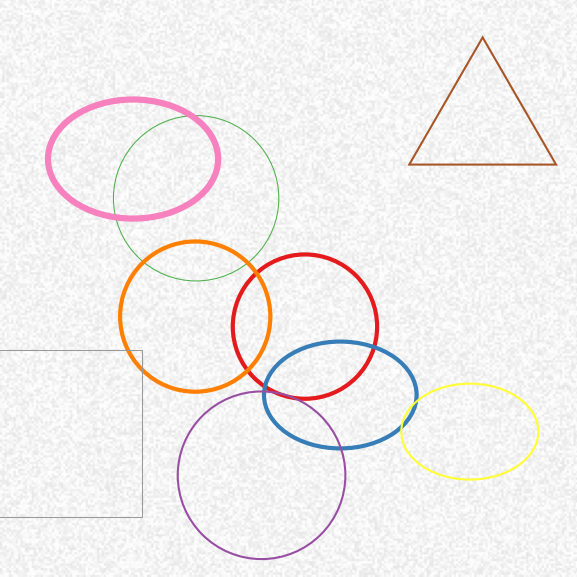[{"shape": "circle", "thickness": 2, "radius": 0.62, "center": [0.528, 0.434]}, {"shape": "oval", "thickness": 2, "radius": 0.66, "center": [0.589, 0.315]}, {"shape": "circle", "thickness": 0.5, "radius": 0.72, "center": [0.34, 0.656]}, {"shape": "circle", "thickness": 1, "radius": 0.73, "center": [0.453, 0.176]}, {"shape": "circle", "thickness": 2, "radius": 0.65, "center": [0.338, 0.451]}, {"shape": "oval", "thickness": 1, "radius": 0.59, "center": [0.814, 0.252]}, {"shape": "triangle", "thickness": 1, "radius": 0.73, "center": [0.836, 0.788]}, {"shape": "oval", "thickness": 3, "radius": 0.74, "center": [0.23, 0.724]}, {"shape": "square", "thickness": 0.5, "radius": 0.72, "center": [0.101, 0.248]}]